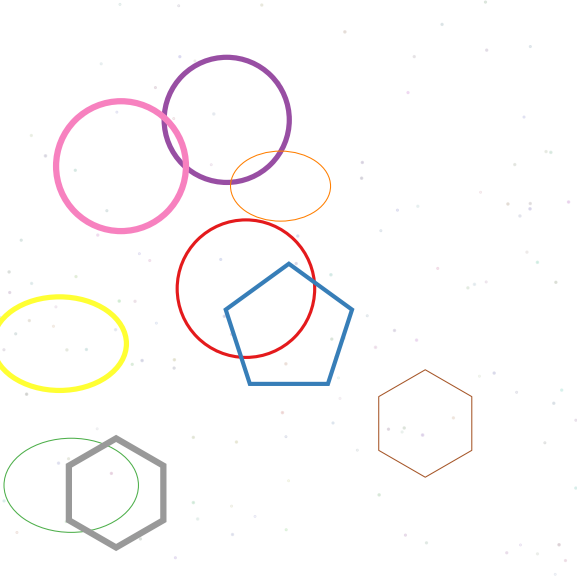[{"shape": "circle", "thickness": 1.5, "radius": 0.6, "center": [0.426, 0.499]}, {"shape": "pentagon", "thickness": 2, "radius": 0.57, "center": [0.5, 0.427]}, {"shape": "oval", "thickness": 0.5, "radius": 0.58, "center": [0.123, 0.159]}, {"shape": "circle", "thickness": 2.5, "radius": 0.54, "center": [0.393, 0.792]}, {"shape": "oval", "thickness": 0.5, "radius": 0.43, "center": [0.486, 0.677]}, {"shape": "oval", "thickness": 2.5, "radius": 0.58, "center": [0.103, 0.404]}, {"shape": "hexagon", "thickness": 0.5, "radius": 0.47, "center": [0.736, 0.266]}, {"shape": "circle", "thickness": 3, "radius": 0.56, "center": [0.21, 0.711]}, {"shape": "hexagon", "thickness": 3, "radius": 0.47, "center": [0.201, 0.146]}]